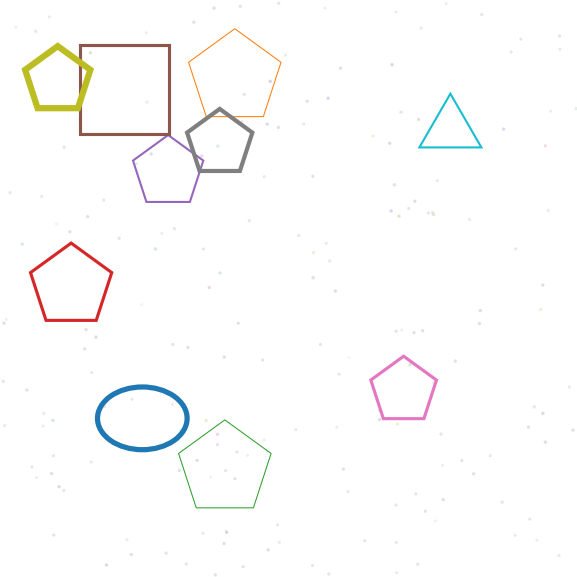[{"shape": "oval", "thickness": 2.5, "radius": 0.39, "center": [0.246, 0.275]}, {"shape": "pentagon", "thickness": 0.5, "radius": 0.42, "center": [0.407, 0.865]}, {"shape": "pentagon", "thickness": 0.5, "radius": 0.42, "center": [0.389, 0.188]}, {"shape": "pentagon", "thickness": 1.5, "radius": 0.37, "center": [0.123, 0.504]}, {"shape": "pentagon", "thickness": 1, "radius": 0.32, "center": [0.291, 0.701]}, {"shape": "square", "thickness": 1.5, "radius": 0.39, "center": [0.215, 0.845]}, {"shape": "pentagon", "thickness": 1.5, "radius": 0.3, "center": [0.699, 0.323]}, {"shape": "pentagon", "thickness": 2, "radius": 0.3, "center": [0.38, 0.751]}, {"shape": "pentagon", "thickness": 3, "radius": 0.3, "center": [0.1, 0.86]}, {"shape": "triangle", "thickness": 1, "radius": 0.31, "center": [0.78, 0.775]}]